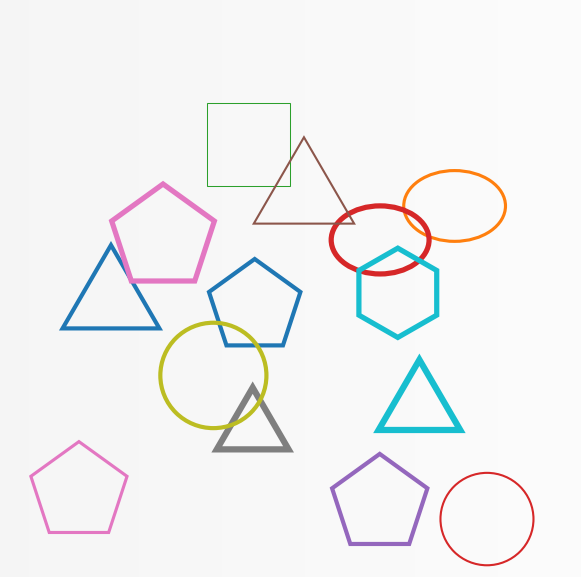[{"shape": "pentagon", "thickness": 2, "radius": 0.41, "center": [0.438, 0.468]}, {"shape": "triangle", "thickness": 2, "radius": 0.48, "center": [0.191, 0.479]}, {"shape": "oval", "thickness": 1.5, "radius": 0.44, "center": [0.782, 0.642]}, {"shape": "square", "thickness": 0.5, "radius": 0.36, "center": [0.427, 0.748]}, {"shape": "oval", "thickness": 2.5, "radius": 0.42, "center": [0.654, 0.584]}, {"shape": "circle", "thickness": 1, "radius": 0.4, "center": [0.838, 0.1]}, {"shape": "pentagon", "thickness": 2, "radius": 0.43, "center": [0.653, 0.127]}, {"shape": "triangle", "thickness": 1, "radius": 0.5, "center": [0.523, 0.662]}, {"shape": "pentagon", "thickness": 2.5, "radius": 0.46, "center": [0.28, 0.588]}, {"shape": "pentagon", "thickness": 1.5, "radius": 0.43, "center": [0.136, 0.147]}, {"shape": "triangle", "thickness": 3, "radius": 0.36, "center": [0.435, 0.257]}, {"shape": "circle", "thickness": 2, "radius": 0.46, "center": [0.367, 0.349]}, {"shape": "triangle", "thickness": 3, "radius": 0.41, "center": [0.722, 0.295]}, {"shape": "hexagon", "thickness": 2.5, "radius": 0.39, "center": [0.684, 0.492]}]